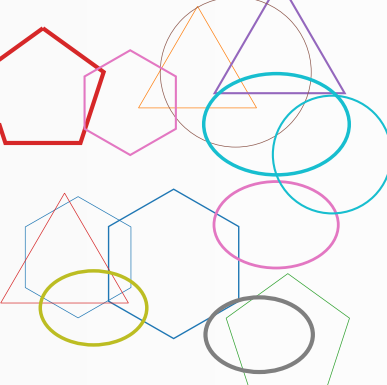[{"shape": "hexagon", "thickness": 0.5, "radius": 0.79, "center": [0.202, 0.332]}, {"shape": "hexagon", "thickness": 1, "radius": 0.97, "center": [0.448, 0.315]}, {"shape": "triangle", "thickness": 0.5, "radius": 0.88, "center": [0.51, 0.808]}, {"shape": "pentagon", "thickness": 0.5, "radius": 0.84, "center": [0.743, 0.122]}, {"shape": "pentagon", "thickness": 3, "radius": 0.82, "center": [0.111, 0.762]}, {"shape": "triangle", "thickness": 0.5, "radius": 0.95, "center": [0.167, 0.308]}, {"shape": "triangle", "thickness": 1.5, "radius": 0.97, "center": [0.722, 0.855]}, {"shape": "circle", "thickness": 0.5, "radius": 0.97, "center": [0.608, 0.813]}, {"shape": "oval", "thickness": 2, "radius": 0.8, "center": [0.713, 0.416]}, {"shape": "hexagon", "thickness": 1.5, "radius": 0.68, "center": [0.336, 0.733]}, {"shape": "oval", "thickness": 3, "radius": 0.69, "center": [0.669, 0.131]}, {"shape": "oval", "thickness": 2.5, "radius": 0.69, "center": [0.241, 0.2]}, {"shape": "circle", "thickness": 1.5, "radius": 0.76, "center": [0.857, 0.599]}, {"shape": "oval", "thickness": 2.5, "radius": 0.94, "center": [0.713, 0.677]}]